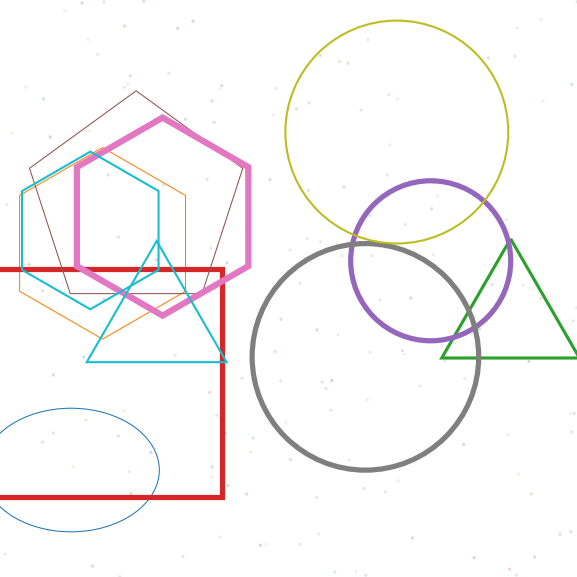[{"shape": "oval", "thickness": 0.5, "radius": 0.76, "center": [0.123, 0.185]}, {"shape": "hexagon", "thickness": 0.5, "radius": 0.83, "center": [0.178, 0.578]}, {"shape": "triangle", "thickness": 1.5, "radius": 0.69, "center": [0.884, 0.448]}, {"shape": "square", "thickness": 2.5, "radius": 0.99, "center": [0.186, 0.336]}, {"shape": "circle", "thickness": 2.5, "radius": 0.69, "center": [0.746, 0.548]}, {"shape": "pentagon", "thickness": 0.5, "radius": 0.97, "center": [0.236, 0.648]}, {"shape": "hexagon", "thickness": 3, "radius": 0.86, "center": [0.282, 0.624]}, {"shape": "circle", "thickness": 2.5, "radius": 0.98, "center": [0.633, 0.381]}, {"shape": "circle", "thickness": 1, "radius": 0.96, "center": [0.687, 0.77]}, {"shape": "triangle", "thickness": 1, "radius": 0.7, "center": [0.271, 0.442]}, {"shape": "hexagon", "thickness": 1, "radius": 0.68, "center": [0.156, 0.6]}]